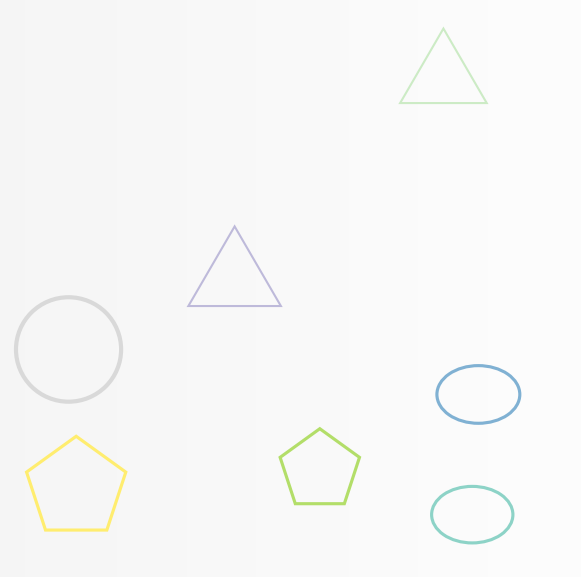[{"shape": "oval", "thickness": 1.5, "radius": 0.35, "center": [0.812, 0.108]}, {"shape": "triangle", "thickness": 1, "radius": 0.46, "center": [0.404, 0.515]}, {"shape": "oval", "thickness": 1.5, "radius": 0.36, "center": [0.823, 0.316]}, {"shape": "pentagon", "thickness": 1.5, "radius": 0.36, "center": [0.55, 0.185]}, {"shape": "circle", "thickness": 2, "radius": 0.45, "center": [0.118, 0.394]}, {"shape": "triangle", "thickness": 1, "radius": 0.43, "center": [0.763, 0.864]}, {"shape": "pentagon", "thickness": 1.5, "radius": 0.45, "center": [0.131, 0.154]}]